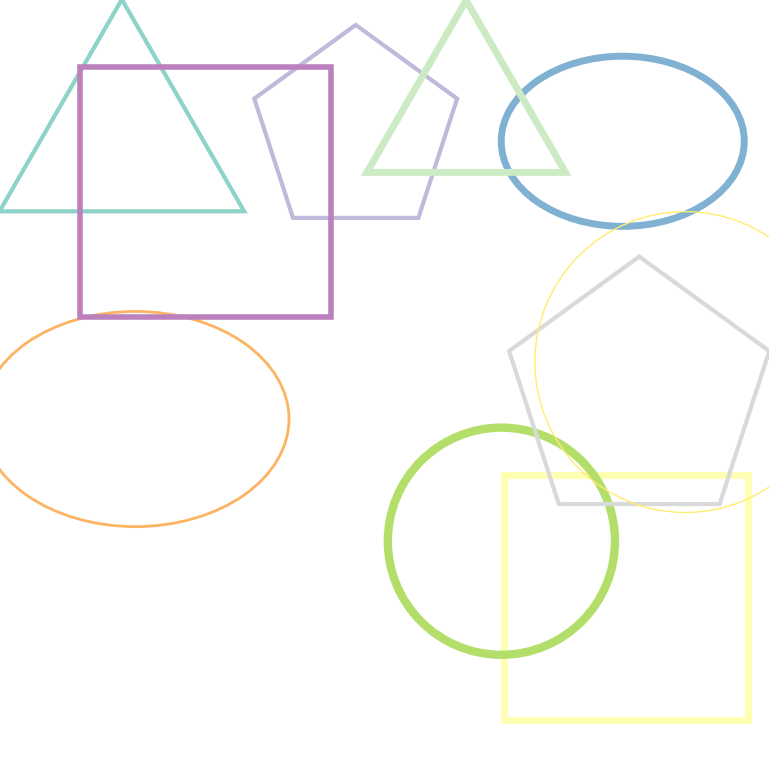[{"shape": "triangle", "thickness": 1.5, "radius": 0.92, "center": [0.158, 0.817]}, {"shape": "square", "thickness": 2.5, "radius": 0.79, "center": [0.813, 0.224]}, {"shape": "pentagon", "thickness": 1.5, "radius": 0.69, "center": [0.462, 0.829]}, {"shape": "oval", "thickness": 2.5, "radius": 0.79, "center": [0.809, 0.817]}, {"shape": "oval", "thickness": 1, "radius": 1.0, "center": [0.176, 0.456]}, {"shape": "circle", "thickness": 3, "radius": 0.74, "center": [0.651, 0.297]}, {"shape": "pentagon", "thickness": 1.5, "radius": 0.89, "center": [0.83, 0.489]}, {"shape": "square", "thickness": 2, "radius": 0.81, "center": [0.267, 0.751]}, {"shape": "triangle", "thickness": 2.5, "radius": 0.74, "center": [0.605, 0.851]}, {"shape": "circle", "thickness": 0.5, "radius": 0.98, "center": [0.89, 0.53]}]